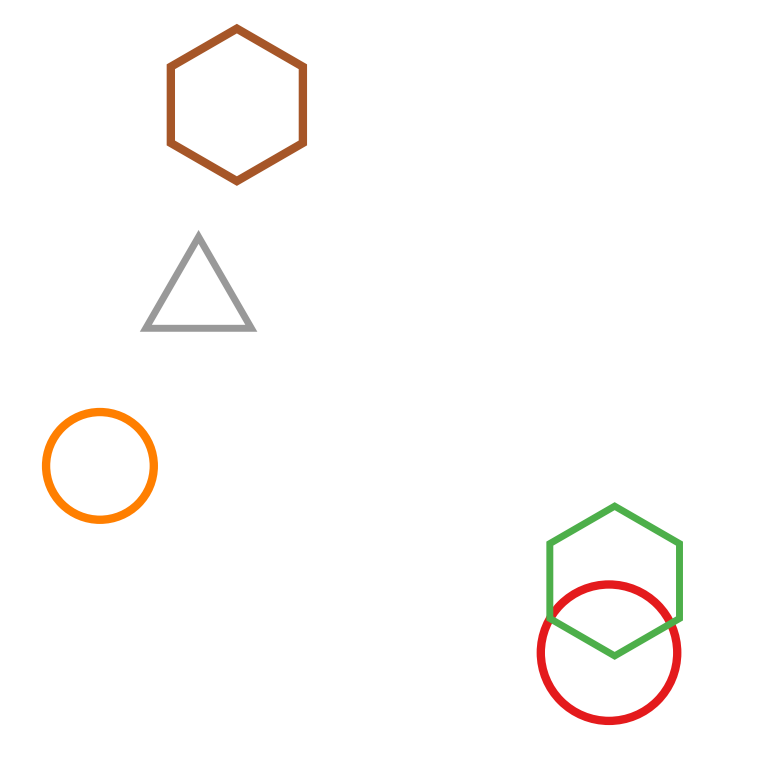[{"shape": "circle", "thickness": 3, "radius": 0.44, "center": [0.791, 0.152]}, {"shape": "hexagon", "thickness": 2.5, "radius": 0.49, "center": [0.798, 0.245]}, {"shape": "circle", "thickness": 3, "radius": 0.35, "center": [0.13, 0.395]}, {"shape": "hexagon", "thickness": 3, "radius": 0.5, "center": [0.308, 0.864]}, {"shape": "triangle", "thickness": 2.5, "radius": 0.4, "center": [0.258, 0.613]}]